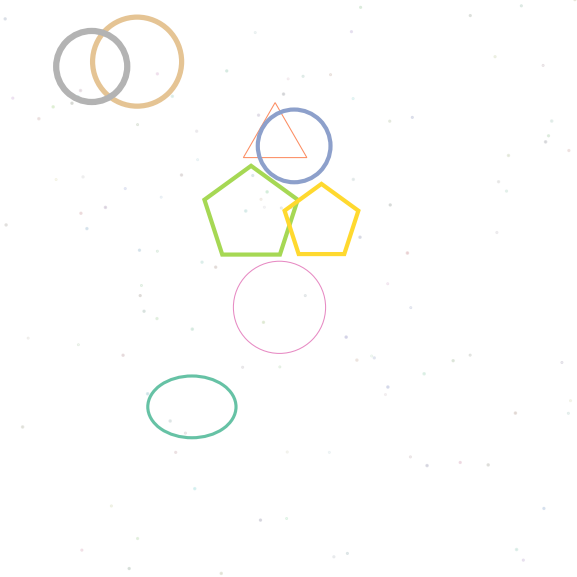[{"shape": "oval", "thickness": 1.5, "radius": 0.38, "center": [0.332, 0.295]}, {"shape": "triangle", "thickness": 0.5, "radius": 0.32, "center": [0.476, 0.758]}, {"shape": "circle", "thickness": 2, "radius": 0.31, "center": [0.509, 0.746]}, {"shape": "circle", "thickness": 0.5, "radius": 0.4, "center": [0.484, 0.467]}, {"shape": "pentagon", "thickness": 2, "radius": 0.42, "center": [0.435, 0.627]}, {"shape": "pentagon", "thickness": 2, "radius": 0.34, "center": [0.557, 0.614]}, {"shape": "circle", "thickness": 2.5, "radius": 0.39, "center": [0.237, 0.892]}, {"shape": "circle", "thickness": 3, "radius": 0.31, "center": [0.159, 0.884]}]